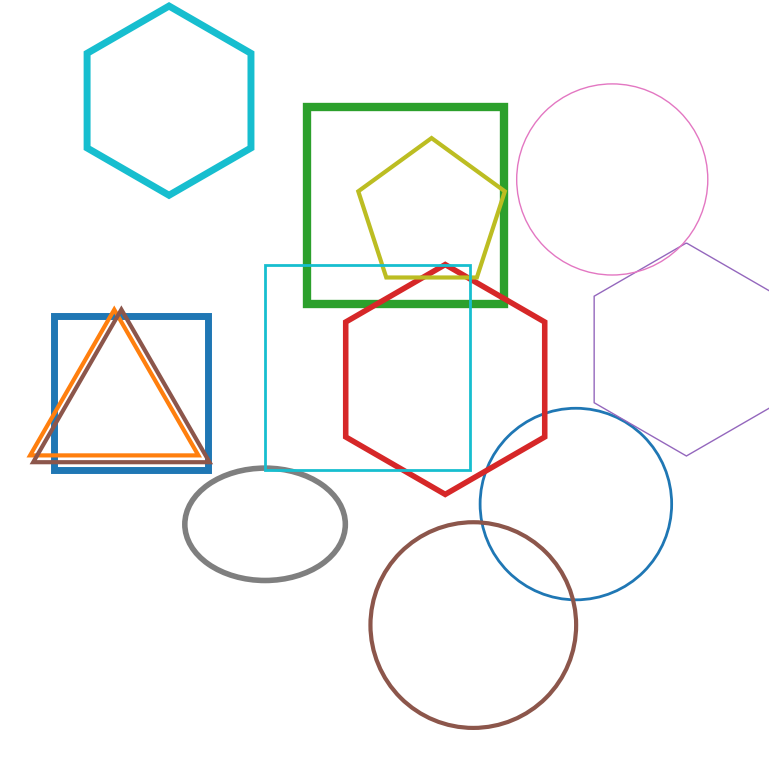[{"shape": "square", "thickness": 2.5, "radius": 0.5, "center": [0.171, 0.489]}, {"shape": "circle", "thickness": 1, "radius": 0.62, "center": [0.748, 0.345]}, {"shape": "triangle", "thickness": 1.5, "radius": 0.63, "center": [0.148, 0.472]}, {"shape": "square", "thickness": 3, "radius": 0.64, "center": [0.527, 0.733]}, {"shape": "hexagon", "thickness": 2, "radius": 0.75, "center": [0.578, 0.507]}, {"shape": "hexagon", "thickness": 0.5, "radius": 0.69, "center": [0.891, 0.546]}, {"shape": "triangle", "thickness": 1.5, "radius": 0.66, "center": [0.158, 0.466]}, {"shape": "circle", "thickness": 1.5, "radius": 0.67, "center": [0.615, 0.188]}, {"shape": "circle", "thickness": 0.5, "radius": 0.62, "center": [0.795, 0.767]}, {"shape": "oval", "thickness": 2, "radius": 0.52, "center": [0.344, 0.319]}, {"shape": "pentagon", "thickness": 1.5, "radius": 0.5, "center": [0.56, 0.721]}, {"shape": "hexagon", "thickness": 2.5, "radius": 0.61, "center": [0.22, 0.869]}, {"shape": "square", "thickness": 1, "radius": 0.67, "center": [0.478, 0.523]}]